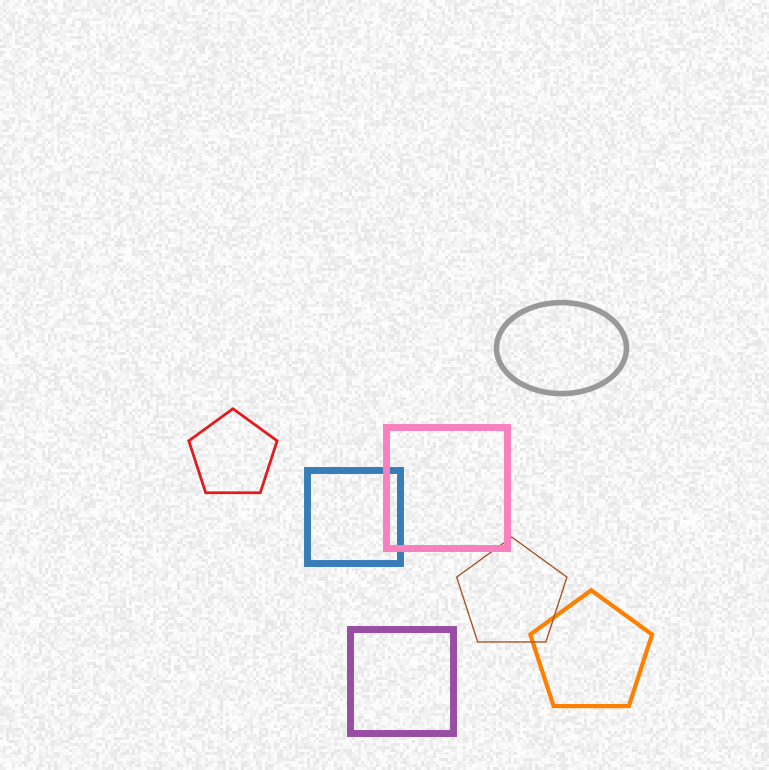[{"shape": "pentagon", "thickness": 1, "radius": 0.3, "center": [0.303, 0.409]}, {"shape": "square", "thickness": 2.5, "radius": 0.3, "center": [0.46, 0.33]}, {"shape": "square", "thickness": 2.5, "radius": 0.34, "center": [0.521, 0.116]}, {"shape": "pentagon", "thickness": 1.5, "radius": 0.42, "center": [0.768, 0.15]}, {"shape": "pentagon", "thickness": 0.5, "radius": 0.38, "center": [0.665, 0.227]}, {"shape": "square", "thickness": 2.5, "radius": 0.39, "center": [0.58, 0.367]}, {"shape": "oval", "thickness": 2, "radius": 0.42, "center": [0.729, 0.548]}]